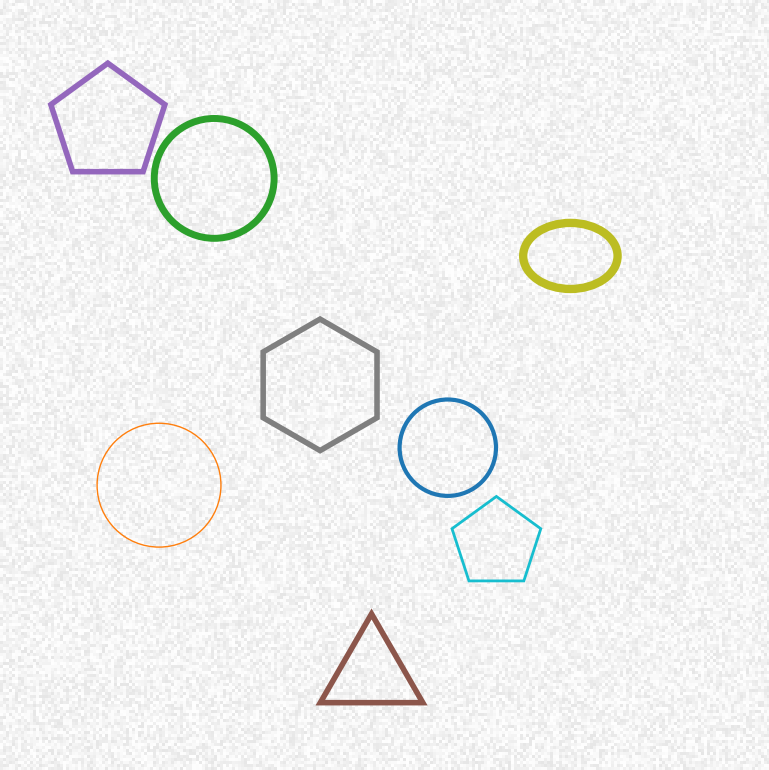[{"shape": "circle", "thickness": 1.5, "radius": 0.31, "center": [0.582, 0.419]}, {"shape": "circle", "thickness": 0.5, "radius": 0.4, "center": [0.207, 0.37]}, {"shape": "circle", "thickness": 2.5, "radius": 0.39, "center": [0.278, 0.768]}, {"shape": "pentagon", "thickness": 2, "radius": 0.39, "center": [0.14, 0.84]}, {"shape": "triangle", "thickness": 2, "radius": 0.38, "center": [0.483, 0.126]}, {"shape": "hexagon", "thickness": 2, "radius": 0.43, "center": [0.416, 0.5]}, {"shape": "oval", "thickness": 3, "radius": 0.31, "center": [0.741, 0.668]}, {"shape": "pentagon", "thickness": 1, "radius": 0.3, "center": [0.645, 0.295]}]